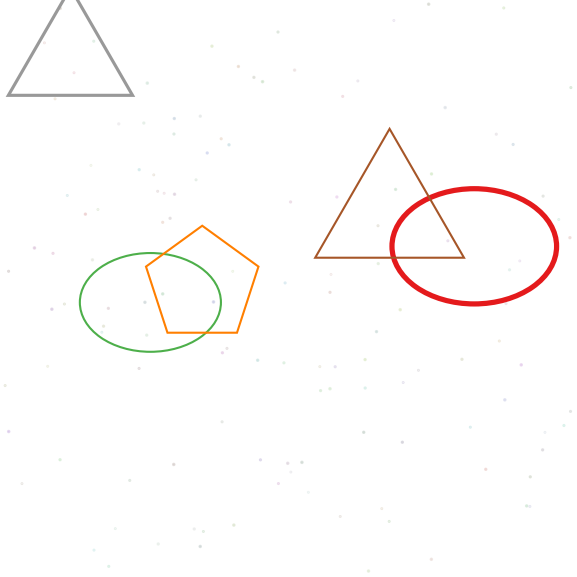[{"shape": "oval", "thickness": 2.5, "radius": 0.71, "center": [0.821, 0.573]}, {"shape": "oval", "thickness": 1, "radius": 0.61, "center": [0.26, 0.475]}, {"shape": "pentagon", "thickness": 1, "radius": 0.51, "center": [0.35, 0.506]}, {"shape": "triangle", "thickness": 1, "radius": 0.74, "center": [0.675, 0.627]}, {"shape": "triangle", "thickness": 1.5, "radius": 0.62, "center": [0.122, 0.896]}]